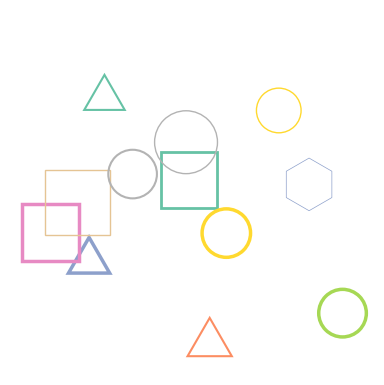[{"shape": "triangle", "thickness": 1.5, "radius": 0.3, "center": [0.271, 0.745]}, {"shape": "square", "thickness": 2, "radius": 0.36, "center": [0.491, 0.533]}, {"shape": "triangle", "thickness": 1.5, "radius": 0.33, "center": [0.545, 0.108]}, {"shape": "triangle", "thickness": 2.5, "radius": 0.31, "center": [0.231, 0.322]}, {"shape": "hexagon", "thickness": 0.5, "radius": 0.34, "center": [0.803, 0.521]}, {"shape": "square", "thickness": 2.5, "radius": 0.37, "center": [0.131, 0.397]}, {"shape": "circle", "thickness": 2.5, "radius": 0.31, "center": [0.89, 0.187]}, {"shape": "circle", "thickness": 1, "radius": 0.29, "center": [0.724, 0.713]}, {"shape": "circle", "thickness": 2.5, "radius": 0.31, "center": [0.588, 0.395]}, {"shape": "square", "thickness": 1, "radius": 0.42, "center": [0.202, 0.474]}, {"shape": "circle", "thickness": 1, "radius": 0.41, "center": [0.483, 0.631]}, {"shape": "circle", "thickness": 1.5, "radius": 0.32, "center": [0.344, 0.548]}]